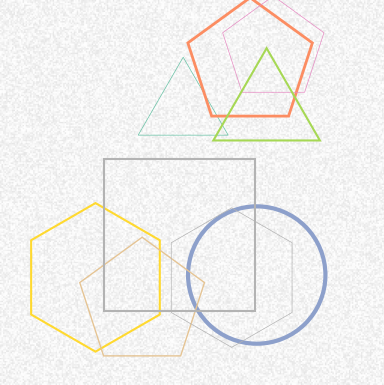[{"shape": "triangle", "thickness": 0.5, "radius": 0.67, "center": [0.476, 0.716]}, {"shape": "pentagon", "thickness": 2, "radius": 0.85, "center": [0.65, 0.836]}, {"shape": "circle", "thickness": 3, "radius": 0.89, "center": [0.667, 0.286]}, {"shape": "pentagon", "thickness": 0.5, "radius": 0.69, "center": [0.71, 0.872]}, {"shape": "triangle", "thickness": 1.5, "radius": 0.8, "center": [0.692, 0.715]}, {"shape": "hexagon", "thickness": 1.5, "radius": 0.96, "center": [0.248, 0.28]}, {"shape": "pentagon", "thickness": 1, "radius": 0.85, "center": [0.369, 0.213]}, {"shape": "hexagon", "thickness": 0.5, "radius": 0.91, "center": [0.602, 0.279]}, {"shape": "square", "thickness": 1.5, "radius": 0.99, "center": [0.466, 0.39]}]